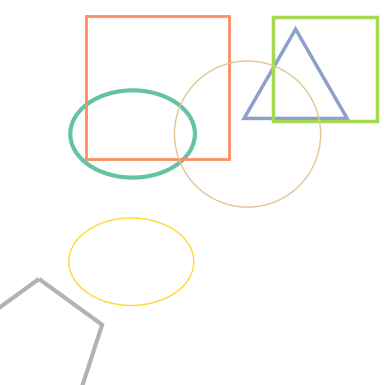[{"shape": "oval", "thickness": 3, "radius": 0.81, "center": [0.344, 0.652]}, {"shape": "square", "thickness": 2, "radius": 0.93, "center": [0.409, 0.773]}, {"shape": "triangle", "thickness": 2.5, "radius": 0.77, "center": [0.768, 0.77]}, {"shape": "square", "thickness": 2.5, "radius": 0.68, "center": [0.844, 0.82]}, {"shape": "oval", "thickness": 1, "radius": 0.81, "center": [0.341, 0.32]}, {"shape": "circle", "thickness": 1, "radius": 0.95, "center": [0.643, 0.652]}, {"shape": "pentagon", "thickness": 3, "radius": 0.86, "center": [0.101, 0.103]}]